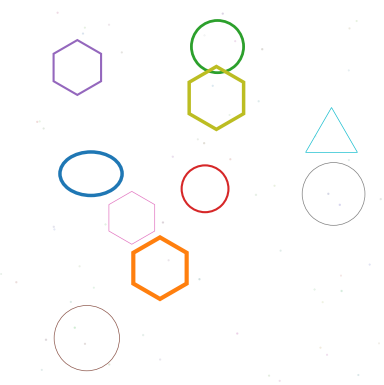[{"shape": "oval", "thickness": 2.5, "radius": 0.4, "center": [0.236, 0.549]}, {"shape": "hexagon", "thickness": 3, "radius": 0.4, "center": [0.416, 0.303]}, {"shape": "circle", "thickness": 2, "radius": 0.34, "center": [0.565, 0.879]}, {"shape": "circle", "thickness": 1.5, "radius": 0.3, "center": [0.533, 0.51]}, {"shape": "hexagon", "thickness": 1.5, "radius": 0.36, "center": [0.201, 0.825]}, {"shape": "circle", "thickness": 0.5, "radius": 0.42, "center": [0.225, 0.122]}, {"shape": "hexagon", "thickness": 0.5, "radius": 0.34, "center": [0.342, 0.434]}, {"shape": "circle", "thickness": 0.5, "radius": 0.41, "center": [0.866, 0.496]}, {"shape": "hexagon", "thickness": 2.5, "radius": 0.41, "center": [0.562, 0.746]}, {"shape": "triangle", "thickness": 0.5, "radius": 0.39, "center": [0.861, 0.643]}]